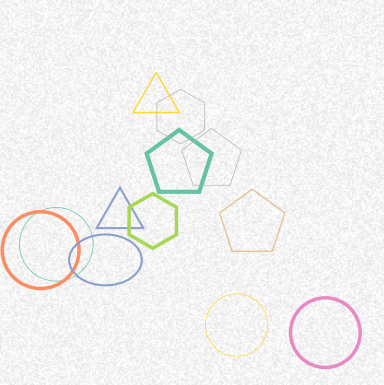[{"shape": "pentagon", "thickness": 3, "radius": 0.44, "center": [0.465, 0.574]}, {"shape": "circle", "thickness": 0.5, "radius": 0.48, "center": [0.146, 0.365]}, {"shape": "circle", "thickness": 2.5, "radius": 0.5, "center": [0.105, 0.35]}, {"shape": "oval", "thickness": 1.5, "radius": 0.47, "center": [0.274, 0.325]}, {"shape": "triangle", "thickness": 1.5, "radius": 0.35, "center": [0.312, 0.443]}, {"shape": "circle", "thickness": 2.5, "radius": 0.45, "center": [0.845, 0.136]}, {"shape": "hexagon", "thickness": 2.5, "radius": 0.36, "center": [0.397, 0.426]}, {"shape": "triangle", "thickness": 1, "radius": 0.35, "center": [0.406, 0.742]}, {"shape": "circle", "thickness": 0.5, "radius": 0.41, "center": [0.615, 0.156]}, {"shape": "pentagon", "thickness": 1, "radius": 0.45, "center": [0.655, 0.419]}, {"shape": "pentagon", "thickness": 0.5, "radius": 0.41, "center": [0.55, 0.585]}, {"shape": "hexagon", "thickness": 0.5, "radius": 0.36, "center": [0.469, 0.697]}]